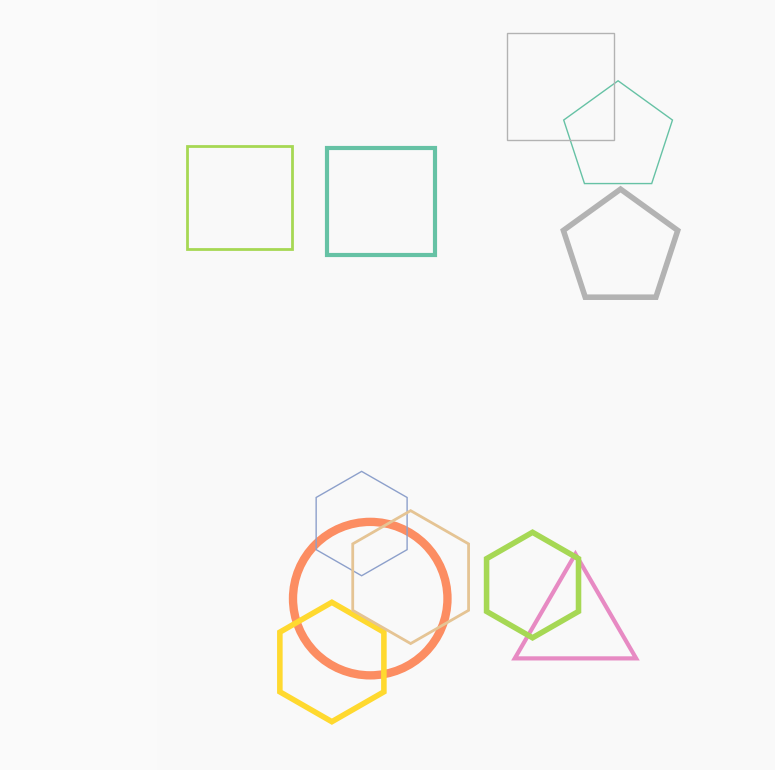[{"shape": "pentagon", "thickness": 0.5, "radius": 0.37, "center": [0.798, 0.821]}, {"shape": "square", "thickness": 1.5, "radius": 0.35, "center": [0.492, 0.739]}, {"shape": "circle", "thickness": 3, "radius": 0.5, "center": [0.478, 0.223]}, {"shape": "hexagon", "thickness": 0.5, "radius": 0.34, "center": [0.467, 0.32]}, {"shape": "triangle", "thickness": 1.5, "radius": 0.45, "center": [0.743, 0.19]}, {"shape": "hexagon", "thickness": 2, "radius": 0.34, "center": [0.687, 0.24]}, {"shape": "square", "thickness": 1, "radius": 0.34, "center": [0.309, 0.743]}, {"shape": "hexagon", "thickness": 2, "radius": 0.39, "center": [0.428, 0.14]}, {"shape": "hexagon", "thickness": 1, "radius": 0.43, "center": [0.53, 0.251]}, {"shape": "pentagon", "thickness": 2, "radius": 0.39, "center": [0.801, 0.677]}, {"shape": "square", "thickness": 0.5, "radius": 0.35, "center": [0.723, 0.888]}]